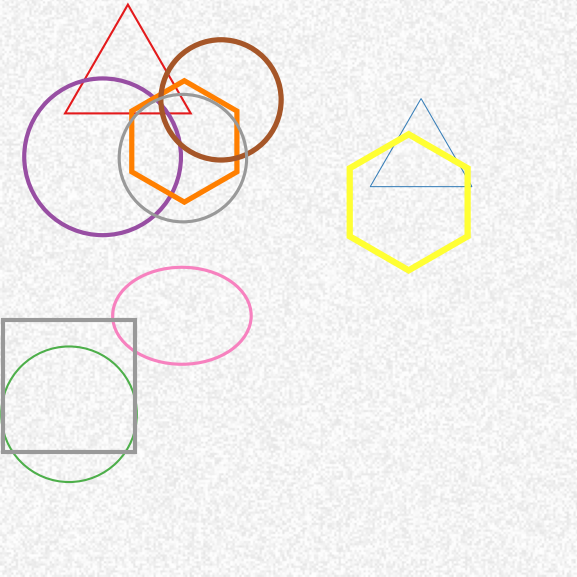[{"shape": "triangle", "thickness": 1, "radius": 0.63, "center": [0.221, 0.866]}, {"shape": "triangle", "thickness": 0.5, "radius": 0.51, "center": [0.729, 0.727]}, {"shape": "circle", "thickness": 1, "radius": 0.59, "center": [0.12, 0.282]}, {"shape": "circle", "thickness": 2, "radius": 0.68, "center": [0.178, 0.728]}, {"shape": "hexagon", "thickness": 2.5, "radius": 0.53, "center": [0.319, 0.754]}, {"shape": "hexagon", "thickness": 3, "radius": 0.59, "center": [0.708, 0.649]}, {"shape": "circle", "thickness": 2.5, "radius": 0.52, "center": [0.383, 0.826]}, {"shape": "oval", "thickness": 1.5, "radius": 0.6, "center": [0.315, 0.452]}, {"shape": "circle", "thickness": 1.5, "radius": 0.55, "center": [0.317, 0.725]}, {"shape": "square", "thickness": 2, "radius": 0.57, "center": [0.12, 0.331]}]